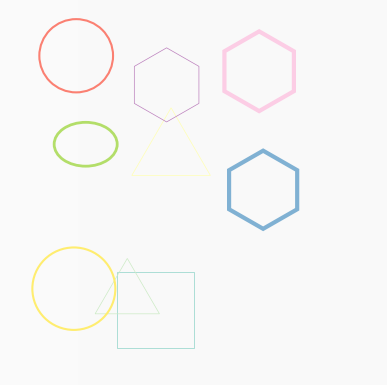[{"shape": "square", "thickness": 0.5, "radius": 0.5, "center": [0.401, 0.194]}, {"shape": "triangle", "thickness": 0.5, "radius": 0.59, "center": [0.442, 0.603]}, {"shape": "circle", "thickness": 1.5, "radius": 0.48, "center": [0.197, 0.855]}, {"shape": "hexagon", "thickness": 3, "radius": 0.51, "center": [0.679, 0.507]}, {"shape": "oval", "thickness": 2, "radius": 0.41, "center": [0.221, 0.625]}, {"shape": "hexagon", "thickness": 3, "radius": 0.52, "center": [0.669, 0.815]}, {"shape": "hexagon", "thickness": 0.5, "radius": 0.48, "center": [0.43, 0.78]}, {"shape": "triangle", "thickness": 0.5, "radius": 0.48, "center": [0.328, 0.233]}, {"shape": "circle", "thickness": 1.5, "radius": 0.54, "center": [0.191, 0.25]}]